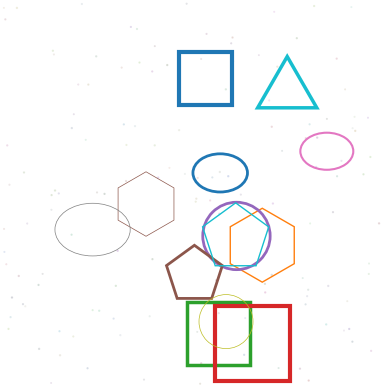[{"shape": "oval", "thickness": 2, "radius": 0.35, "center": [0.572, 0.551]}, {"shape": "square", "thickness": 3, "radius": 0.34, "center": [0.534, 0.796]}, {"shape": "hexagon", "thickness": 1, "radius": 0.48, "center": [0.681, 0.363]}, {"shape": "square", "thickness": 2.5, "radius": 0.41, "center": [0.568, 0.134]}, {"shape": "square", "thickness": 3, "radius": 0.49, "center": [0.656, 0.108]}, {"shape": "circle", "thickness": 2, "radius": 0.44, "center": [0.614, 0.387]}, {"shape": "pentagon", "thickness": 2, "radius": 0.38, "center": [0.505, 0.287]}, {"shape": "hexagon", "thickness": 0.5, "radius": 0.42, "center": [0.379, 0.47]}, {"shape": "oval", "thickness": 1.5, "radius": 0.34, "center": [0.849, 0.607]}, {"shape": "oval", "thickness": 0.5, "radius": 0.49, "center": [0.24, 0.404]}, {"shape": "circle", "thickness": 0.5, "radius": 0.35, "center": [0.587, 0.165]}, {"shape": "pentagon", "thickness": 1, "radius": 0.45, "center": [0.612, 0.383]}, {"shape": "triangle", "thickness": 2.5, "radius": 0.44, "center": [0.746, 0.764]}]